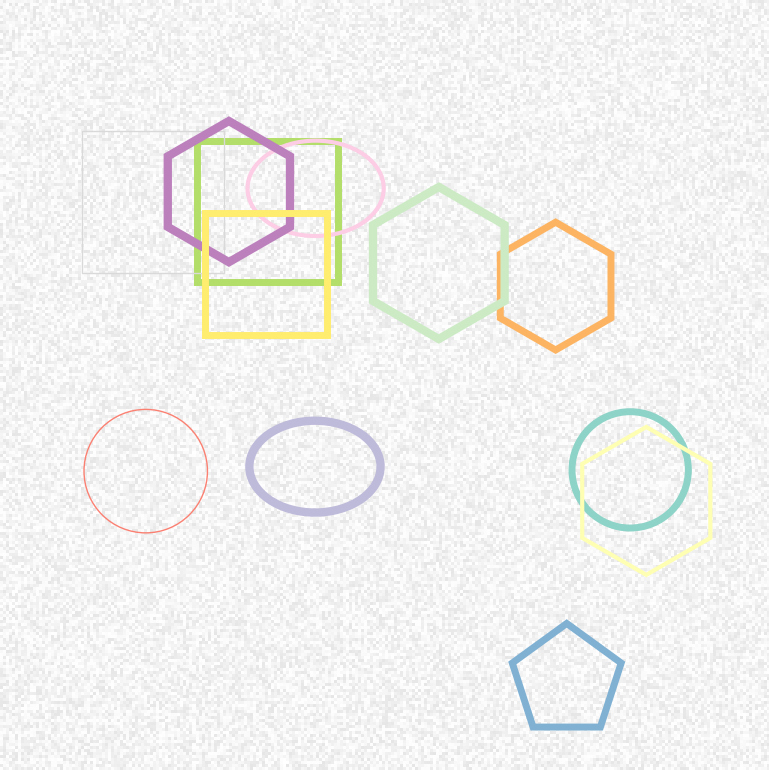[{"shape": "circle", "thickness": 2.5, "radius": 0.38, "center": [0.818, 0.39]}, {"shape": "hexagon", "thickness": 1.5, "radius": 0.48, "center": [0.839, 0.349]}, {"shape": "oval", "thickness": 3, "radius": 0.43, "center": [0.409, 0.394]}, {"shape": "circle", "thickness": 0.5, "radius": 0.4, "center": [0.189, 0.388]}, {"shape": "pentagon", "thickness": 2.5, "radius": 0.37, "center": [0.736, 0.116]}, {"shape": "hexagon", "thickness": 2.5, "radius": 0.41, "center": [0.722, 0.628]}, {"shape": "square", "thickness": 2.5, "radius": 0.46, "center": [0.347, 0.725]}, {"shape": "oval", "thickness": 1.5, "radius": 0.44, "center": [0.41, 0.755]}, {"shape": "square", "thickness": 0.5, "radius": 0.46, "center": [0.199, 0.737]}, {"shape": "hexagon", "thickness": 3, "radius": 0.46, "center": [0.297, 0.751]}, {"shape": "hexagon", "thickness": 3, "radius": 0.49, "center": [0.57, 0.658]}, {"shape": "square", "thickness": 2.5, "radius": 0.39, "center": [0.346, 0.644]}]